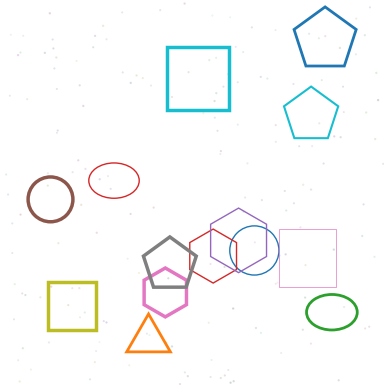[{"shape": "circle", "thickness": 1, "radius": 0.32, "center": [0.661, 0.349]}, {"shape": "pentagon", "thickness": 2, "radius": 0.42, "center": [0.844, 0.897]}, {"shape": "triangle", "thickness": 2, "radius": 0.33, "center": [0.386, 0.119]}, {"shape": "oval", "thickness": 2, "radius": 0.33, "center": [0.862, 0.189]}, {"shape": "hexagon", "thickness": 1, "radius": 0.35, "center": [0.554, 0.335]}, {"shape": "oval", "thickness": 1, "radius": 0.33, "center": [0.296, 0.531]}, {"shape": "hexagon", "thickness": 1, "radius": 0.42, "center": [0.62, 0.376]}, {"shape": "circle", "thickness": 2.5, "radius": 0.29, "center": [0.131, 0.482]}, {"shape": "hexagon", "thickness": 2.5, "radius": 0.32, "center": [0.429, 0.24]}, {"shape": "square", "thickness": 0.5, "radius": 0.37, "center": [0.799, 0.33]}, {"shape": "pentagon", "thickness": 2.5, "radius": 0.36, "center": [0.441, 0.312]}, {"shape": "square", "thickness": 2.5, "radius": 0.31, "center": [0.186, 0.206]}, {"shape": "square", "thickness": 2.5, "radius": 0.41, "center": [0.514, 0.797]}, {"shape": "pentagon", "thickness": 1.5, "radius": 0.37, "center": [0.808, 0.701]}]